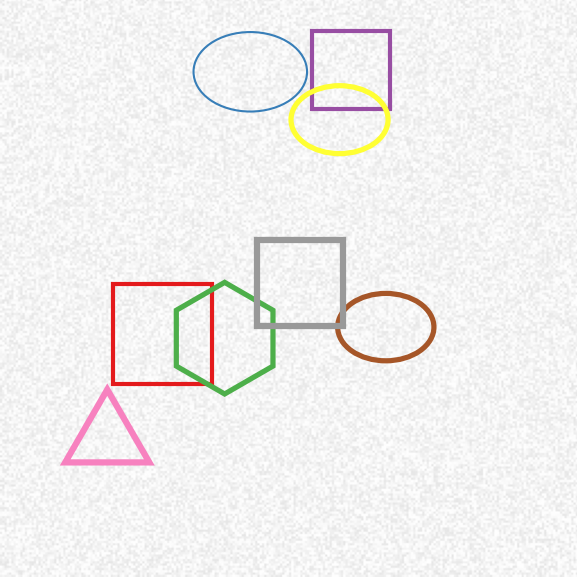[{"shape": "square", "thickness": 2, "radius": 0.43, "center": [0.281, 0.421]}, {"shape": "oval", "thickness": 1, "radius": 0.49, "center": [0.433, 0.875]}, {"shape": "hexagon", "thickness": 2.5, "radius": 0.48, "center": [0.389, 0.414]}, {"shape": "square", "thickness": 2, "radius": 0.33, "center": [0.608, 0.878]}, {"shape": "oval", "thickness": 2.5, "radius": 0.42, "center": [0.588, 0.792]}, {"shape": "oval", "thickness": 2.5, "radius": 0.42, "center": [0.668, 0.433]}, {"shape": "triangle", "thickness": 3, "radius": 0.42, "center": [0.186, 0.24]}, {"shape": "square", "thickness": 3, "radius": 0.37, "center": [0.519, 0.51]}]